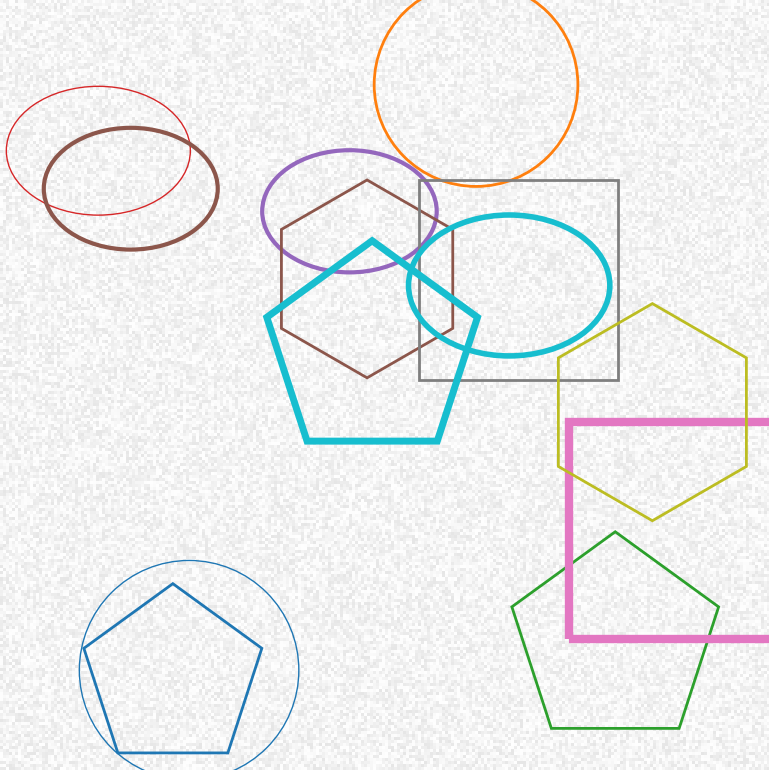[{"shape": "pentagon", "thickness": 1, "radius": 0.61, "center": [0.224, 0.12]}, {"shape": "circle", "thickness": 0.5, "radius": 0.71, "center": [0.246, 0.13]}, {"shape": "circle", "thickness": 1, "radius": 0.66, "center": [0.618, 0.89]}, {"shape": "pentagon", "thickness": 1, "radius": 0.71, "center": [0.799, 0.168]}, {"shape": "oval", "thickness": 0.5, "radius": 0.6, "center": [0.128, 0.804]}, {"shape": "oval", "thickness": 1.5, "radius": 0.57, "center": [0.454, 0.726]}, {"shape": "oval", "thickness": 1.5, "radius": 0.56, "center": [0.17, 0.755]}, {"shape": "hexagon", "thickness": 1, "radius": 0.64, "center": [0.477, 0.638]}, {"shape": "square", "thickness": 3, "radius": 0.7, "center": [0.879, 0.311]}, {"shape": "square", "thickness": 1, "radius": 0.65, "center": [0.673, 0.637]}, {"shape": "hexagon", "thickness": 1, "radius": 0.7, "center": [0.847, 0.465]}, {"shape": "oval", "thickness": 2, "radius": 0.65, "center": [0.661, 0.629]}, {"shape": "pentagon", "thickness": 2.5, "radius": 0.72, "center": [0.483, 0.543]}]